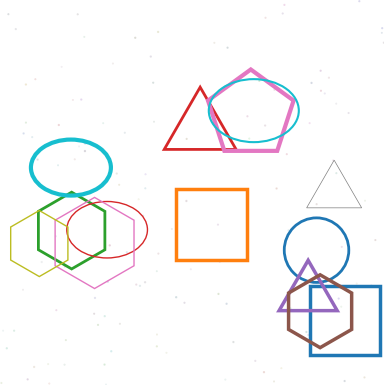[{"shape": "square", "thickness": 2.5, "radius": 0.45, "center": [0.896, 0.167]}, {"shape": "circle", "thickness": 2, "radius": 0.42, "center": [0.822, 0.35]}, {"shape": "square", "thickness": 2.5, "radius": 0.47, "center": [0.55, 0.417]}, {"shape": "hexagon", "thickness": 2, "radius": 0.5, "center": [0.186, 0.401]}, {"shape": "triangle", "thickness": 2, "radius": 0.54, "center": [0.52, 0.666]}, {"shape": "oval", "thickness": 1, "radius": 0.52, "center": [0.278, 0.403]}, {"shape": "triangle", "thickness": 2.5, "radius": 0.44, "center": [0.8, 0.237]}, {"shape": "hexagon", "thickness": 2.5, "radius": 0.47, "center": [0.831, 0.192]}, {"shape": "pentagon", "thickness": 3, "radius": 0.58, "center": [0.651, 0.703]}, {"shape": "hexagon", "thickness": 1, "radius": 0.59, "center": [0.246, 0.369]}, {"shape": "triangle", "thickness": 0.5, "radius": 0.41, "center": [0.868, 0.501]}, {"shape": "hexagon", "thickness": 1, "radius": 0.43, "center": [0.102, 0.367]}, {"shape": "oval", "thickness": 1.5, "radius": 0.58, "center": [0.659, 0.713]}, {"shape": "oval", "thickness": 3, "radius": 0.52, "center": [0.184, 0.565]}]